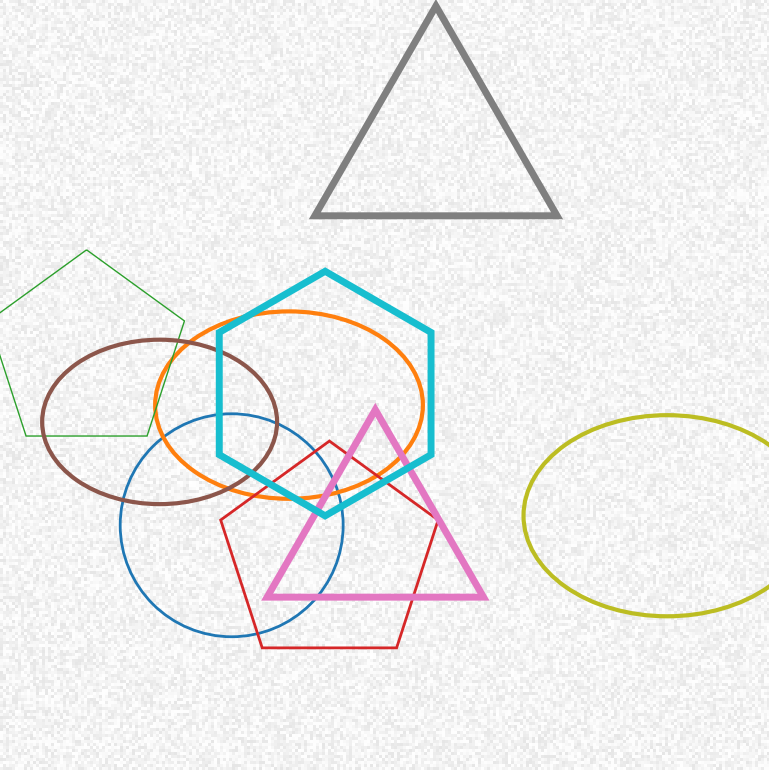[{"shape": "circle", "thickness": 1, "radius": 0.72, "center": [0.301, 0.318]}, {"shape": "oval", "thickness": 1.5, "radius": 0.87, "center": [0.375, 0.474]}, {"shape": "pentagon", "thickness": 0.5, "radius": 0.67, "center": [0.112, 0.542]}, {"shape": "pentagon", "thickness": 1, "radius": 0.74, "center": [0.428, 0.279]}, {"shape": "oval", "thickness": 1.5, "radius": 0.76, "center": [0.207, 0.452]}, {"shape": "triangle", "thickness": 2.5, "radius": 0.81, "center": [0.487, 0.306]}, {"shape": "triangle", "thickness": 2.5, "radius": 0.91, "center": [0.566, 0.811]}, {"shape": "oval", "thickness": 1.5, "radius": 0.93, "center": [0.866, 0.33]}, {"shape": "hexagon", "thickness": 2.5, "radius": 0.79, "center": [0.422, 0.489]}]